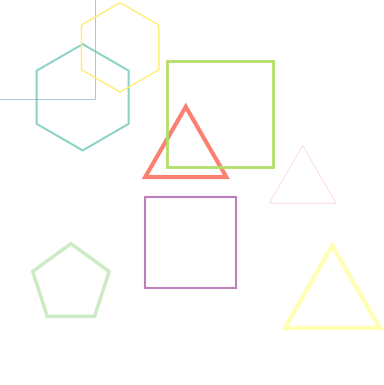[{"shape": "hexagon", "thickness": 1.5, "radius": 0.69, "center": [0.215, 0.747]}, {"shape": "triangle", "thickness": 3, "radius": 0.71, "center": [0.863, 0.219]}, {"shape": "triangle", "thickness": 3, "radius": 0.61, "center": [0.483, 0.601]}, {"shape": "square", "thickness": 0.5, "radius": 0.73, "center": [0.101, 0.889]}, {"shape": "square", "thickness": 2, "radius": 0.69, "center": [0.571, 0.705]}, {"shape": "triangle", "thickness": 0.5, "radius": 0.5, "center": [0.786, 0.522]}, {"shape": "square", "thickness": 1.5, "radius": 0.59, "center": [0.494, 0.37]}, {"shape": "pentagon", "thickness": 2.5, "radius": 0.52, "center": [0.184, 0.263]}, {"shape": "hexagon", "thickness": 1, "radius": 0.58, "center": [0.312, 0.877]}]